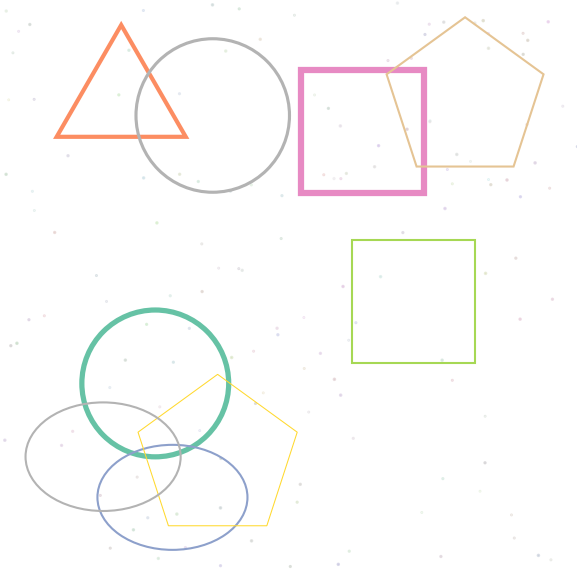[{"shape": "circle", "thickness": 2.5, "radius": 0.64, "center": [0.269, 0.335]}, {"shape": "triangle", "thickness": 2, "radius": 0.65, "center": [0.21, 0.827]}, {"shape": "oval", "thickness": 1, "radius": 0.65, "center": [0.299, 0.138]}, {"shape": "square", "thickness": 3, "radius": 0.53, "center": [0.628, 0.772]}, {"shape": "square", "thickness": 1, "radius": 0.53, "center": [0.716, 0.477]}, {"shape": "pentagon", "thickness": 0.5, "radius": 0.72, "center": [0.377, 0.206]}, {"shape": "pentagon", "thickness": 1, "radius": 0.71, "center": [0.805, 0.826]}, {"shape": "oval", "thickness": 1, "radius": 0.67, "center": [0.179, 0.208]}, {"shape": "circle", "thickness": 1.5, "radius": 0.66, "center": [0.368, 0.799]}]